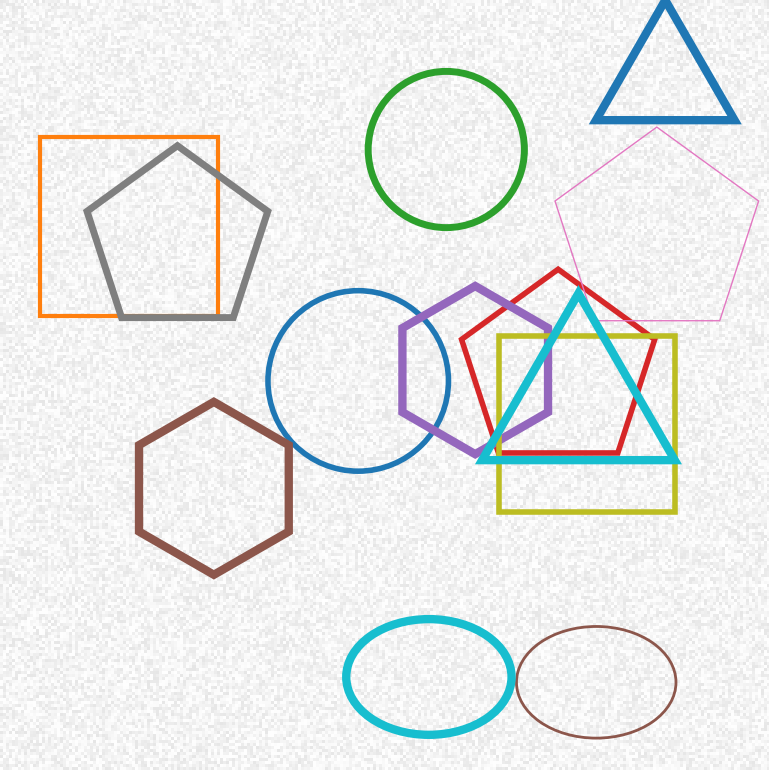[{"shape": "circle", "thickness": 2, "radius": 0.59, "center": [0.465, 0.505]}, {"shape": "triangle", "thickness": 3, "radius": 0.52, "center": [0.864, 0.896]}, {"shape": "square", "thickness": 1.5, "radius": 0.58, "center": [0.168, 0.706]}, {"shape": "circle", "thickness": 2.5, "radius": 0.51, "center": [0.58, 0.806]}, {"shape": "pentagon", "thickness": 2, "radius": 0.66, "center": [0.725, 0.518]}, {"shape": "hexagon", "thickness": 3, "radius": 0.55, "center": [0.617, 0.519]}, {"shape": "oval", "thickness": 1, "radius": 0.52, "center": [0.774, 0.114]}, {"shape": "hexagon", "thickness": 3, "radius": 0.56, "center": [0.278, 0.366]}, {"shape": "pentagon", "thickness": 0.5, "radius": 0.7, "center": [0.853, 0.696]}, {"shape": "pentagon", "thickness": 2.5, "radius": 0.62, "center": [0.23, 0.687]}, {"shape": "square", "thickness": 2, "radius": 0.57, "center": [0.762, 0.449]}, {"shape": "triangle", "thickness": 3, "radius": 0.72, "center": [0.751, 0.475]}, {"shape": "oval", "thickness": 3, "radius": 0.54, "center": [0.557, 0.121]}]